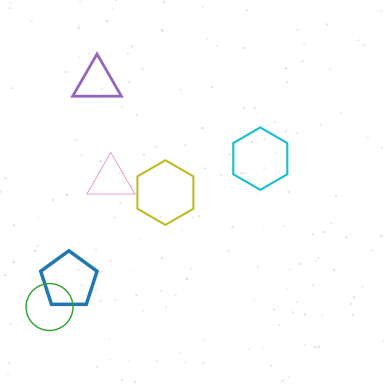[{"shape": "pentagon", "thickness": 2.5, "radius": 0.38, "center": [0.179, 0.272]}, {"shape": "circle", "thickness": 1, "radius": 0.3, "center": [0.129, 0.203]}, {"shape": "triangle", "thickness": 2, "radius": 0.37, "center": [0.252, 0.787]}, {"shape": "triangle", "thickness": 0.5, "radius": 0.36, "center": [0.288, 0.532]}, {"shape": "hexagon", "thickness": 1.5, "radius": 0.42, "center": [0.43, 0.5]}, {"shape": "hexagon", "thickness": 1.5, "radius": 0.4, "center": [0.676, 0.588]}]